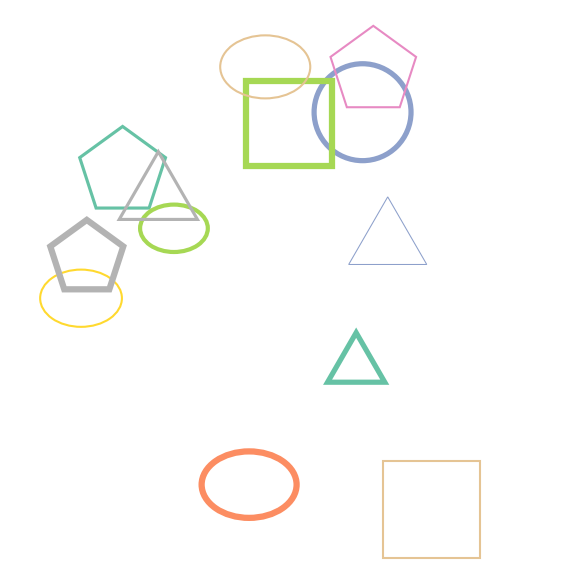[{"shape": "pentagon", "thickness": 1.5, "radius": 0.39, "center": [0.212, 0.702]}, {"shape": "triangle", "thickness": 2.5, "radius": 0.29, "center": [0.617, 0.366]}, {"shape": "oval", "thickness": 3, "radius": 0.41, "center": [0.431, 0.16]}, {"shape": "circle", "thickness": 2.5, "radius": 0.42, "center": [0.628, 0.805]}, {"shape": "triangle", "thickness": 0.5, "radius": 0.39, "center": [0.671, 0.58]}, {"shape": "pentagon", "thickness": 1, "radius": 0.39, "center": [0.646, 0.876]}, {"shape": "square", "thickness": 3, "radius": 0.37, "center": [0.5, 0.785]}, {"shape": "oval", "thickness": 2, "radius": 0.29, "center": [0.301, 0.604]}, {"shape": "oval", "thickness": 1, "radius": 0.35, "center": [0.14, 0.483]}, {"shape": "square", "thickness": 1, "radius": 0.42, "center": [0.747, 0.117]}, {"shape": "oval", "thickness": 1, "radius": 0.39, "center": [0.459, 0.883]}, {"shape": "pentagon", "thickness": 3, "radius": 0.33, "center": [0.15, 0.552]}, {"shape": "triangle", "thickness": 1.5, "radius": 0.39, "center": [0.274, 0.658]}]